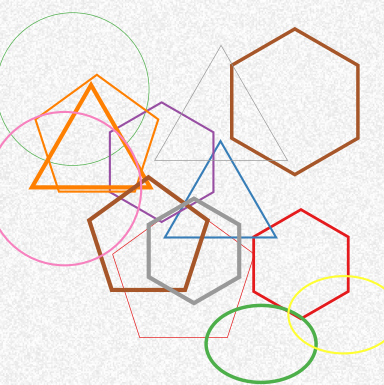[{"shape": "pentagon", "thickness": 0.5, "radius": 0.97, "center": [0.477, 0.28]}, {"shape": "hexagon", "thickness": 2, "radius": 0.71, "center": [0.782, 0.314]}, {"shape": "triangle", "thickness": 1.5, "radius": 0.83, "center": [0.573, 0.467]}, {"shape": "circle", "thickness": 0.5, "radius": 0.99, "center": [0.189, 0.769]}, {"shape": "oval", "thickness": 2.5, "radius": 0.71, "center": [0.678, 0.107]}, {"shape": "hexagon", "thickness": 1.5, "radius": 0.78, "center": [0.42, 0.579]}, {"shape": "pentagon", "thickness": 1.5, "radius": 0.84, "center": [0.252, 0.638]}, {"shape": "triangle", "thickness": 3, "radius": 0.89, "center": [0.236, 0.602]}, {"shape": "oval", "thickness": 1.5, "radius": 0.72, "center": [0.893, 0.182]}, {"shape": "hexagon", "thickness": 2.5, "radius": 0.95, "center": [0.766, 0.736]}, {"shape": "pentagon", "thickness": 3, "radius": 0.81, "center": [0.385, 0.378]}, {"shape": "circle", "thickness": 1.5, "radius": 1.0, "center": [0.168, 0.51]}, {"shape": "hexagon", "thickness": 3, "radius": 0.68, "center": [0.504, 0.348]}, {"shape": "triangle", "thickness": 0.5, "radius": 1.0, "center": [0.574, 0.683]}]